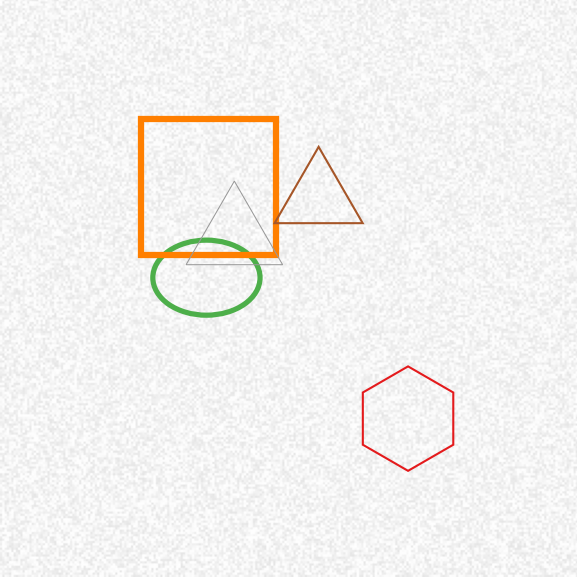[{"shape": "hexagon", "thickness": 1, "radius": 0.45, "center": [0.707, 0.274]}, {"shape": "oval", "thickness": 2.5, "radius": 0.46, "center": [0.357, 0.518]}, {"shape": "square", "thickness": 3, "radius": 0.59, "center": [0.361, 0.675]}, {"shape": "triangle", "thickness": 1, "radius": 0.44, "center": [0.552, 0.657]}, {"shape": "triangle", "thickness": 0.5, "radius": 0.48, "center": [0.406, 0.589]}]